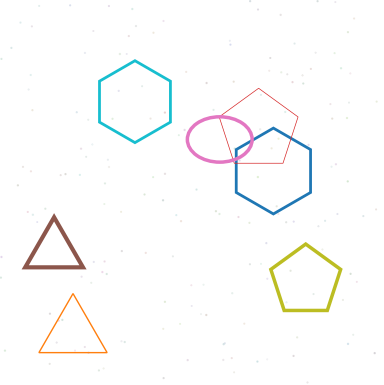[{"shape": "hexagon", "thickness": 2, "radius": 0.56, "center": [0.71, 0.556]}, {"shape": "triangle", "thickness": 1, "radius": 0.51, "center": [0.19, 0.135]}, {"shape": "pentagon", "thickness": 0.5, "radius": 0.54, "center": [0.672, 0.663]}, {"shape": "triangle", "thickness": 3, "radius": 0.43, "center": [0.141, 0.349]}, {"shape": "oval", "thickness": 2.5, "radius": 0.42, "center": [0.571, 0.638]}, {"shape": "pentagon", "thickness": 2.5, "radius": 0.48, "center": [0.794, 0.271]}, {"shape": "hexagon", "thickness": 2, "radius": 0.53, "center": [0.351, 0.736]}]